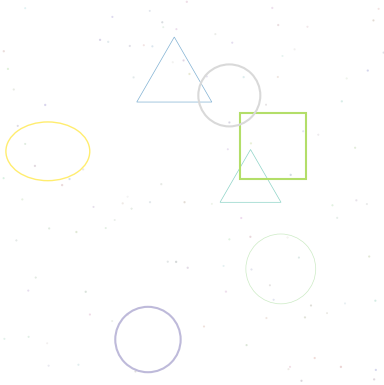[{"shape": "triangle", "thickness": 0.5, "radius": 0.46, "center": [0.651, 0.52]}, {"shape": "circle", "thickness": 1.5, "radius": 0.42, "center": [0.384, 0.118]}, {"shape": "triangle", "thickness": 0.5, "radius": 0.56, "center": [0.453, 0.791]}, {"shape": "square", "thickness": 1.5, "radius": 0.43, "center": [0.71, 0.622]}, {"shape": "circle", "thickness": 1.5, "radius": 0.4, "center": [0.596, 0.752]}, {"shape": "circle", "thickness": 0.5, "radius": 0.45, "center": [0.729, 0.302]}, {"shape": "oval", "thickness": 1, "radius": 0.54, "center": [0.124, 0.607]}]